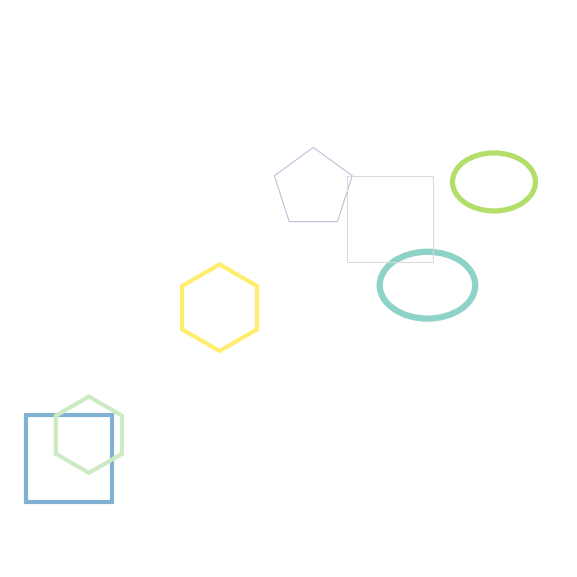[{"shape": "oval", "thickness": 3, "radius": 0.41, "center": [0.74, 0.505]}, {"shape": "pentagon", "thickness": 0.5, "radius": 0.35, "center": [0.543, 0.673]}, {"shape": "square", "thickness": 2, "radius": 0.38, "center": [0.119, 0.205]}, {"shape": "oval", "thickness": 2.5, "radius": 0.36, "center": [0.855, 0.684]}, {"shape": "square", "thickness": 0.5, "radius": 0.37, "center": [0.675, 0.62]}, {"shape": "hexagon", "thickness": 2, "radius": 0.33, "center": [0.154, 0.246]}, {"shape": "hexagon", "thickness": 2, "radius": 0.37, "center": [0.38, 0.466]}]